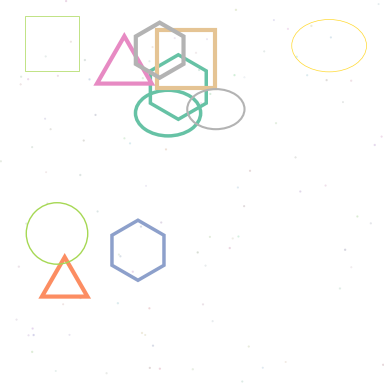[{"shape": "hexagon", "thickness": 2.5, "radius": 0.42, "center": [0.463, 0.774]}, {"shape": "oval", "thickness": 2.5, "radius": 0.42, "center": [0.437, 0.706]}, {"shape": "triangle", "thickness": 3, "radius": 0.34, "center": [0.168, 0.264]}, {"shape": "hexagon", "thickness": 2.5, "radius": 0.39, "center": [0.358, 0.35]}, {"shape": "triangle", "thickness": 3, "radius": 0.41, "center": [0.323, 0.824]}, {"shape": "circle", "thickness": 1, "radius": 0.4, "center": [0.148, 0.394]}, {"shape": "square", "thickness": 0.5, "radius": 0.35, "center": [0.134, 0.887]}, {"shape": "oval", "thickness": 0.5, "radius": 0.49, "center": [0.855, 0.881]}, {"shape": "square", "thickness": 3, "radius": 0.38, "center": [0.484, 0.846]}, {"shape": "oval", "thickness": 1.5, "radius": 0.37, "center": [0.561, 0.717]}, {"shape": "hexagon", "thickness": 3, "radius": 0.36, "center": [0.415, 0.87]}]